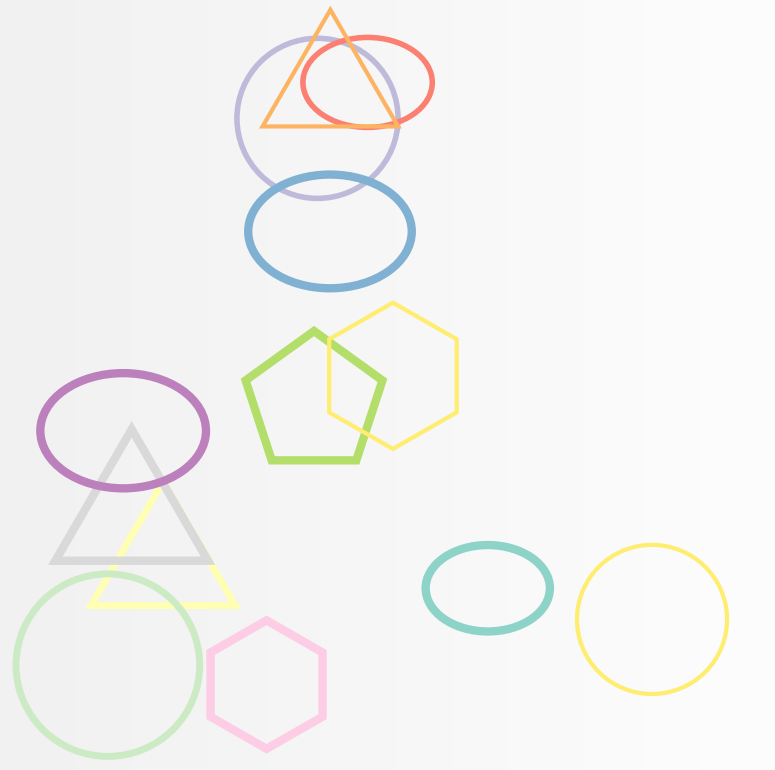[{"shape": "oval", "thickness": 3, "radius": 0.4, "center": [0.629, 0.236]}, {"shape": "triangle", "thickness": 2.5, "radius": 0.54, "center": [0.21, 0.267]}, {"shape": "circle", "thickness": 2, "radius": 0.52, "center": [0.41, 0.846]}, {"shape": "oval", "thickness": 2, "radius": 0.42, "center": [0.474, 0.893]}, {"shape": "oval", "thickness": 3, "radius": 0.53, "center": [0.426, 0.699]}, {"shape": "triangle", "thickness": 1.5, "radius": 0.5, "center": [0.426, 0.886]}, {"shape": "pentagon", "thickness": 3, "radius": 0.46, "center": [0.405, 0.477]}, {"shape": "hexagon", "thickness": 3, "radius": 0.42, "center": [0.344, 0.111]}, {"shape": "triangle", "thickness": 3, "radius": 0.57, "center": [0.17, 0.329]}, {"shape": "oval", "thickness": 3, "radius": 0.53, "center": [0.159, 0.441]}, {"shape": "circle", "thickness": 2.5, "radius": 0.59, "center": [0.139, 0.136]}, {"shape": "hexagon", "thickness": 1.5, "radius": 0.47, "center": [0.507, 0.512]}, {"shape": "circle", "thickness": 1.5, "radius": 0.48, "center": [0.841, 0.196]}]